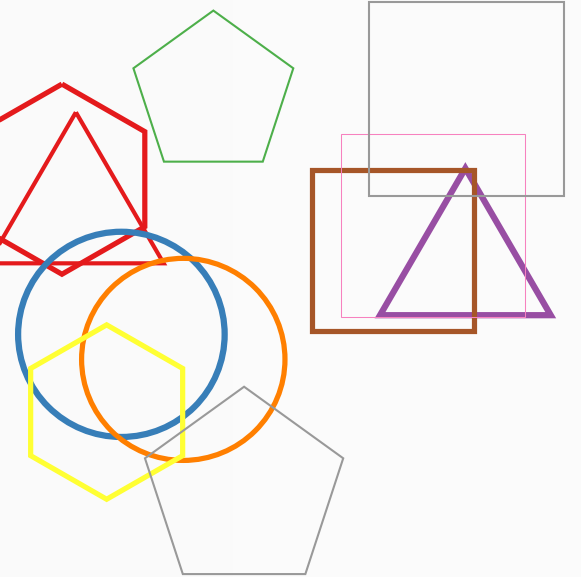[{"shape": "hexagon", "thickness": 2.5, "radius": 0.82, "center": [0.107, 0.689]}, {"shape": "triangle", "thickness": 2, "radius": 0.87, "center": [0.131, 0.63]}, {"shape": "circle", "thickness": 3, "radius": 0.89, "center": [0.209, 0.42]}, {"shape": "pentagon", "thickness": 1, "radius": 0.72, "center": [0.367, 0.836]}, {"shape": "triangle", "thickness": 3, "radius": 0.85, "center": [0.801, 0.538]}, {"shape": "circle", "thickness": 2.5, "radius": 0.87, "center": [0.315, 0.377]}, {"shape": "hexagon", "thickness": 2.5, "radius": 0.75, "center": [0.183, 0.286]}, {"shape": "square", "thickness": 2.5, "radius": 0.7, "center": [0.676, 0.565]}, {"shape": "square", "thickness": 0.5, "radius": 0.79, "center": [0.745, 0.609]}, {"shape": "square", "thickness": 1, "radius": 0.84, "center": [0.803, 0.828]}, {"shape": "pentagon", "thickness": 1, "radius": 0.9, "center": [0.42, 0.15]}]